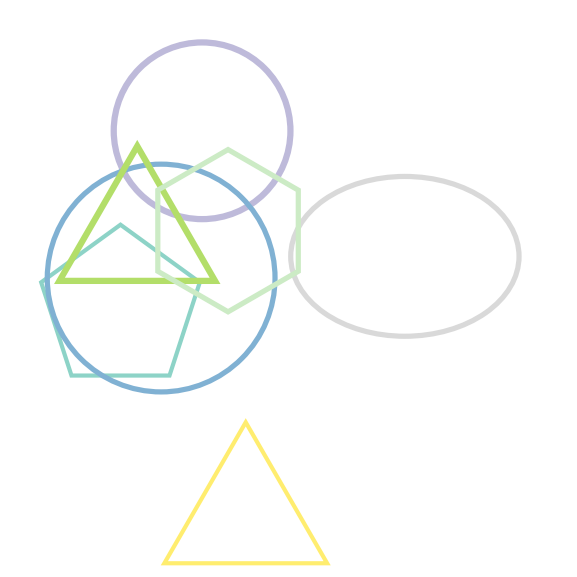[{"shape": "pentagon", "thickness": 2, "radius": 0.72, "center": [0.209, 0.466]}, {"shape": "circle", "thickness": 3, "radius": 0.76, "center": [0.35, 0.773]}, {"shape": "circle", "thickness": 2.5, "radius": 0.99, "center": [0.279, 0.518]}, {"shape": "triangle", "thickness": 3, "radius": 0.78, "center": [0.238, 0.591]}, {"shape": "oval", "thickness": 2.5, "radius": 0.99, "center": [0.701, 0.555]}, {"shape": "hexagon", "thickness": 2.5, "radius": 0.7, "center": [0.395, 0.6]}, {"shape": "triangle", "thickness": 2, "radius": 0.81, "center": [0.426, 0.105]}]